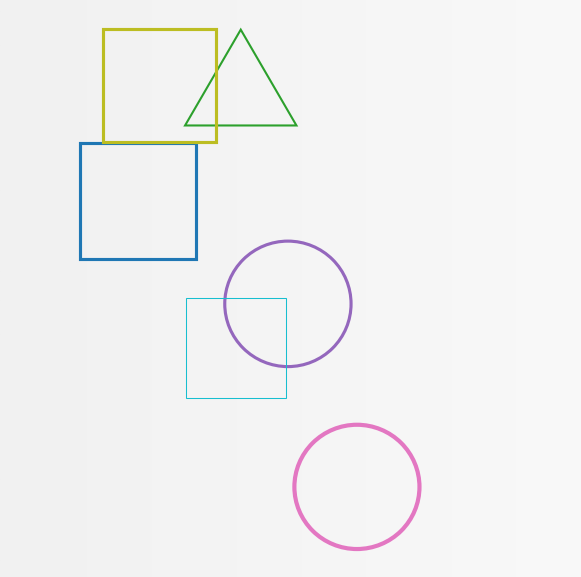[{"shape": "square", "thickness": 1.5, "radius": 0.5, "center": [0.237, 0.652]}, {"shape": "triangle", "thickness": 1, "radius": 0.55, "center": [0.414, 0.837]}, {"shape": "circle", "thickness": 1.5, "radius": 0.54, "center": [0.495, 0.473]}, {"shape": "circle", "thickness": 2, "radius": 0.54, "center": [0.614, 0.156]}, {"shape": "square", "thickness": 1.5, "radius": 0.49, "center": [0.274, 0.851]}, {"shape": "square", "thickness": 0.5, "radius": 0.43, "center": [0.405, 0.396]}]